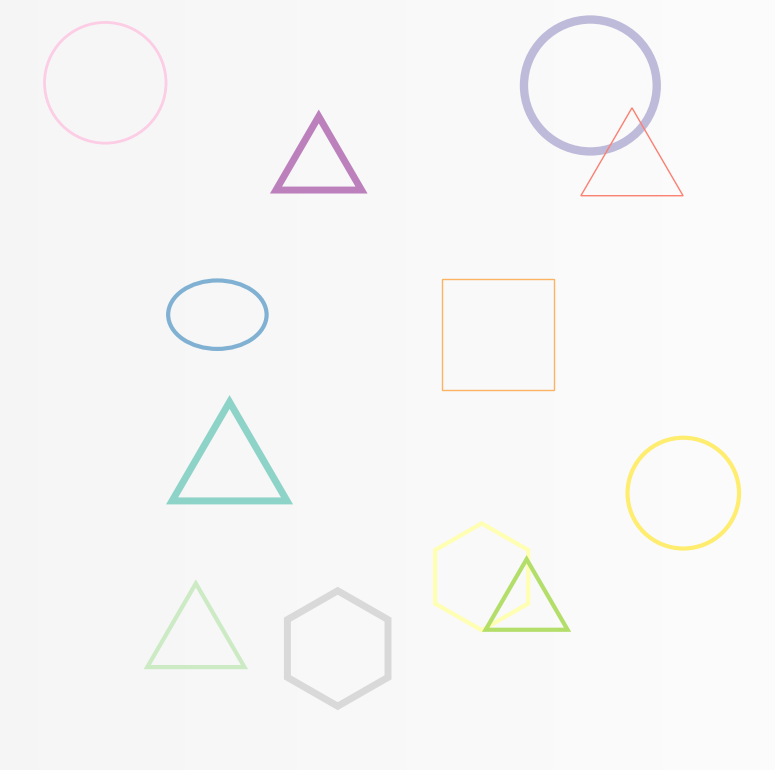[{"shape": "triangle", "thickness": 2.5, "radius": 0.43, "center": [0.296, 0.392]}, {"shape": "hexagon", "thickness": 1.5, "radius": 0.35, "center": [0.622, 0.251]}, {"shape": "circle", "thickness": 3, "radius": 0.43, "center": [0.762, 0.889]}, {"shape": "triangle", "thickness": 0.5, "radius": 0.38, "center": [0.815, 0.784]}, {"shape": "oval", "thickness": 1.5, "radius": 0.32, "center": [0.28, 0.591]}, {"shape": "square", "thickness": 0.5, "radius": 0.36, "center": [0.642, 0.566]}, {"shape": "triangle", "thickness": 1.5, "radius": 0.31, "center": [0.679, 0.213]}, {"shape": "circle", "thickness": 1, "radius": 0.39, "center": [0.136, 0.892]}, {"shape": "hexagon", "thickness": 2.5, "radius": 0.37, "center": [0.436, 0.158]}, {"shape": "triangle", "thickness": 2.5, "radius": 0.32, "center": [0.411, 0.785]}, {"shape": "triangle", "thickness": 1.5, "radius": 0.36, "center": [0.253, 0.17]}, {"shape": "circle", "thickness": 1.5, "radius": 0.36, "center": [0.882, 0.36]}]